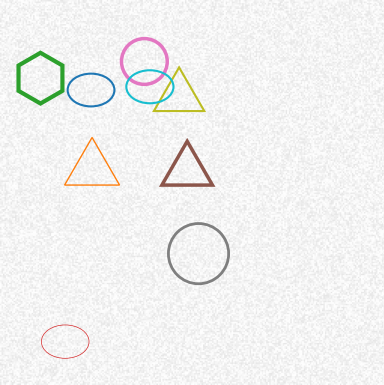[{"shape": "oval", "thickness": 1.5, "radius": 0.3, "center": [0.236, 0.766]}, {"shape": "triangle", "thickness": 1, "radius": 0.41, "center": [0.239, 0.561]}, {"shape": "hexagon", "thickness": 3, "radius": 0.33, "center": [0.105, 0.797]}, {"shape": "oval", "thickness": 0.5, "radius": 0.31, "center": [0.169, 0.113]}, {"shape": "triangle", "thickness": 2.5, "radius": 0.38, "center": [0.486, 0.557]}, {"shape": "circle", "thickness": 2.5, "radius": 0.3, "center": [0.375, 0.84]}, {"shape": "circle", "thickness": 2, "radius": 0.39, "center": [0.516, 0.341]}, {"shape": "triangle", "thickness": 1.5, "radius": 0.38, "center": [0.465, 0.749]}, {"shape": "oval", "thickness": 1.5, "radius": 0.31, "center": [0.389, 0.775]}]